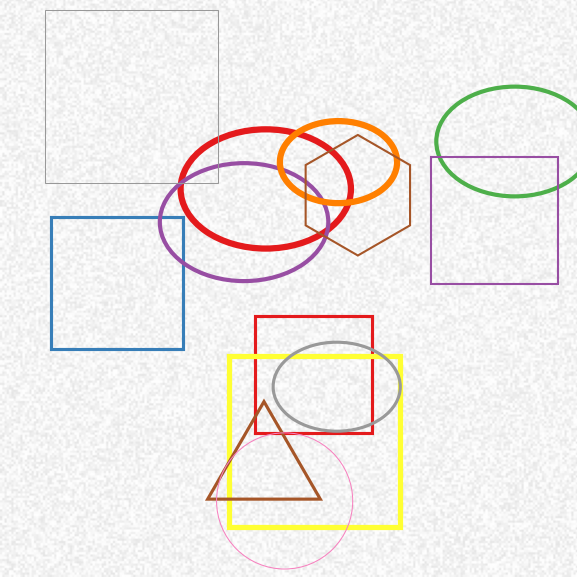[{"shape": "oval", "thickness": 3, "radius": 0.74, "center": [0.46, 0.672]}, {"shape": "square", "thickness": 1.5, "radius": 0.5, "center": [0.542, 0.351]}, {"shape": "square", "thickness": 1.5, "radius": 0.57, "center": [0.202, 0.509]}, {"shape": "oval", "thickness": 2, "radius": 0.68, "center": [0.891, 0.754]}, {"shape": "oval", "thickness": 2, "radius": 0.73, "center": [0.423, 0.614]}, {"shape": "square", "thickness": 1, "radius": 0.55, "center": [0.857, 0.618]}, {"shape": "oval", "thickness": 3, "radius": 0.51, "center": [0.586, 0.718]}, {"shape": "square", "thickness": 2.5, "radius": 0.74, "center": [0.545, 0.234]}, {"shape": "triangle", "thickness": 1.5, "radius": 0.56, "center": [0.457, 0.191]}, {"shape": "hexagon", "thickness": 1, "radius": 0.52, "center": [0.62, 0.661]}, {"shape": "circle", "thickness": 0.5, "radius": 0.59, "center": [0.493, 0.132]}, {"shape": "oval", "thickness": 1.5, "radius": 0.55, "center": [0.583, 0.33]}, {"shape": "square", "thickness": 0.5, "radius": 0.75, "center": [0.227, 0.832]}]